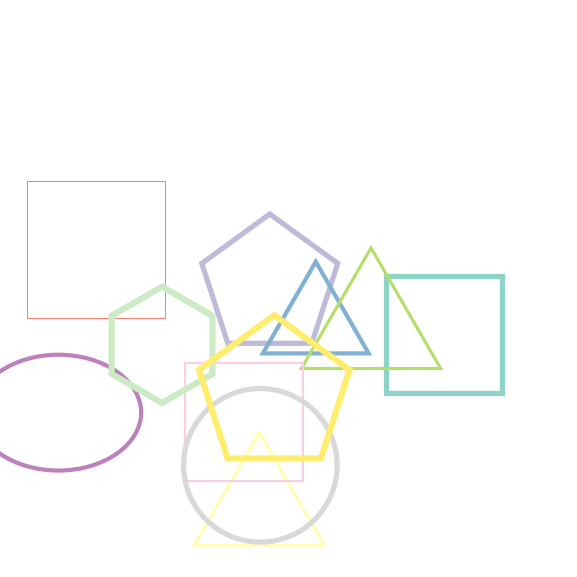[{"shape": "square", "thickness": 2.5, "radius": 0.5, "center": [0.769, 0.42]}, {"shape": "triangle", "thickness": 1.5, "radius": 0.65, "center": [0.449, 0.12]}, {"shape": "pentagon", "thickness": 2.5, "radius": 0.62, "center": [0.467, 0.505]}, {"shape": "square", "thickness": 0.5, "radius": 0.59, "center": [0.166, 0.567]}, {"shape": "triangle", "thickness": 2, "radius": 0.53, "center": [0.547, 0.44]}, {"shape": "triangle", "thickness": 1.5, "radius": 0.7, "center": [0.642, 0.431]}, {"shape": "square", "thickness": 1, "radius": 0.51, "center": [0.423, 0.269]}, {"shape": "circle", "thickness": 2.5, "radius": 0.66, "center": [0.451, 0.193]}, {"shape": "oval", "thickness": 2, "radius": 0.72, "center": [0.101, 0.285]}, {"shape": "hexagon", "thickness": 3, "radius": 0.5, "center": [0.281, 0.402]}, {"shape": "pentagon", "thickness": 3, "radius": 0.69, "center": [0.475, 0.316]}]